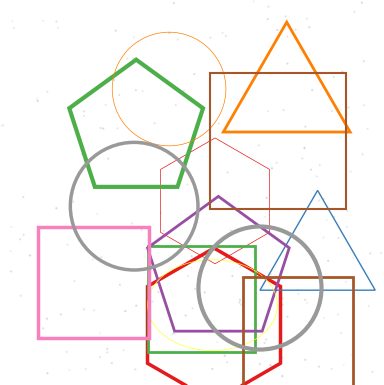[{"shape": "hexagon", "thickness": 0.5, "radius": 0.82, "center": [0.559, 0.478]}, {"shape": "hexagon", "thickness": 2.5, "radius": 1.0, "center": [0.556, 0.156]}, {"shape": "triangle", "thickness": 1, "radius": 0.86, "center": [0.825, 0.333]}, {"shape": "square", "thickness": 2, "radius": 0.69, "center": [0.523, 0.223]}, {"shape": "pentagon", "thickness": 3, "radius": 0.91, "center": [0.354, 0.662]}, {"shape": "pentagon", "thickness": 2, "radius": 0.97, "center": [0.567, 0.296]}, {"shape": "triangle", "thickness": 2, "radius": 0.95, "center": [0.745, 0.752]}, {"shape": "circle", "thickness": 0.5, "radius": 0.74, "center": [0.439, 0.769]}, {"shape": "oval", "thickness": 0.5, "radius": 0.84, "center": [0.552, 0.207]}, {"shape": "square", "thickness": 2, "radius": 0.72, "center": [0.773, 0.136]}, {"shape": "square", "thickness": 1.5, "radius": 0.88, "center": [0.722, 0.633]}, {"shape": "square", "thickness": 2.5, "radius": 0.72, "center": [0.243, 0.267]}, {"shape": "circle", "thickness": 3, "radius": 0.8, "center": [0.675, 0.252]}, {"shape": "circle", "thickness": 2.5, "radius": 0.83, "center": [0.348, 0.464]}]